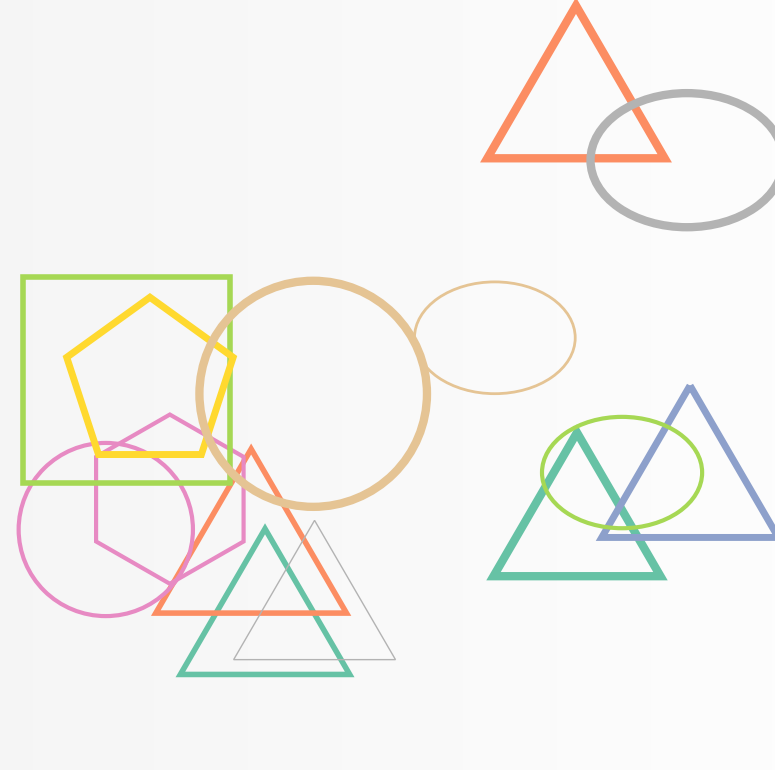[{"shape": "triangle", "thickness": 2, "radius": 0.63, "center": [0.342, 0.187]}, {"shape": "triangle", "thickness": 3, "radius": 0.62, "center": [0.745, 0.314]}, {"shape": "triangle", "thickness": 3, "radius": 0.66, "center": [0.743, 0.861]}, {"shape": "triangle", "thickness": 2, "radius": 0.71, "center": [0.324, 0.275]}, {"shape": "triangle", "thickness": 2.5, "radius": 0.66, "center": [0.89, 0.368]}, {"shape": "circle", "thickness": 1.5, "radius": 0.56, "center": [0.137, 0.312]}, {"shape": "hexagon", "thickness": 1.5, "radius": 0.55, "center": [0.219, 0.352]}, {"shape": "square", "thickness": 2, "radius": 0.67, "center": [0.163, 0.507]}, {"shape": "oval", "thickness": 1.5, "radius": 0.52, "center": [0.803, 0.386]}, {"shape": "pentagon", "thickness": 2.5, "radius": 0.56, "center": [0.193, 0.501]}, {"shape": "circle", "thickness": 3, "radius": 0.73, "center": [0.404, 0.489]}, {"shape": "oval", "thickness": 1, "radius": 0.52, "center": [0.639, 0.561]}, {"shape": "triangle", "thickness": 0.5, "radius": 0.6, "center": [0.406, 0.204]}, {"shape": "oval", "thickness": 3, "radius": 0.62, "center": [0.886, 0.792]}]